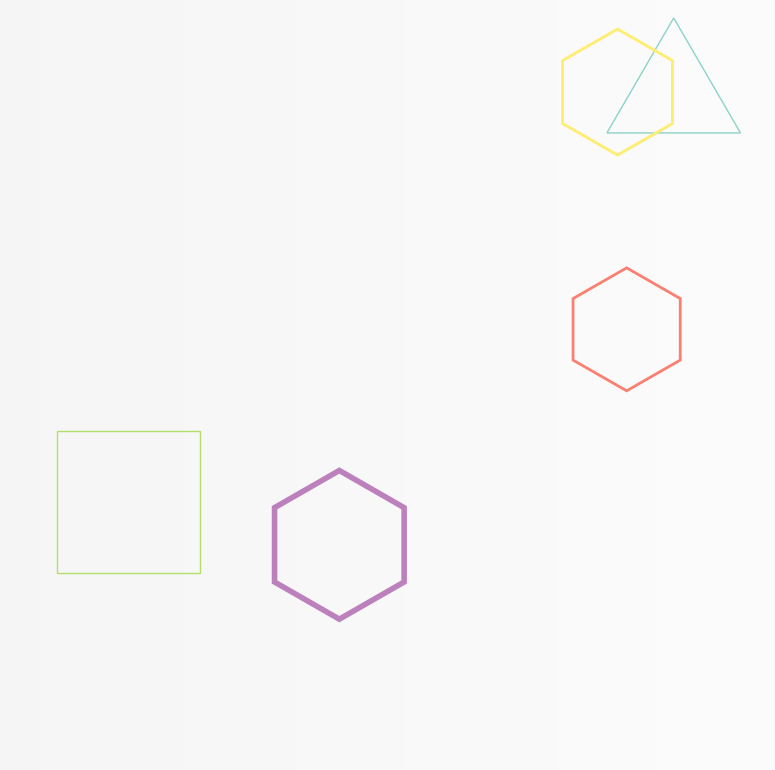[{"shape": "triangle", "thickness": 0.5, "radius": 0.5, "center": [0.869, 0.877]}, {"shape": "hexagon", "thickness": 1, "radius": 0.4, "center": [0.809, 0.572]}, {"shape": "square", "thickness": 0.5, "radius": 0.46, "center": [0.166, 0.348]}, {"shape": "hexagon", "thickness": 2, "radius": 0.48, "center": [0.438, 0.292]}, {"shape": "hexagon", "thickness": 1, "radius": 0.41, "center": [0.797, 0.88]}]